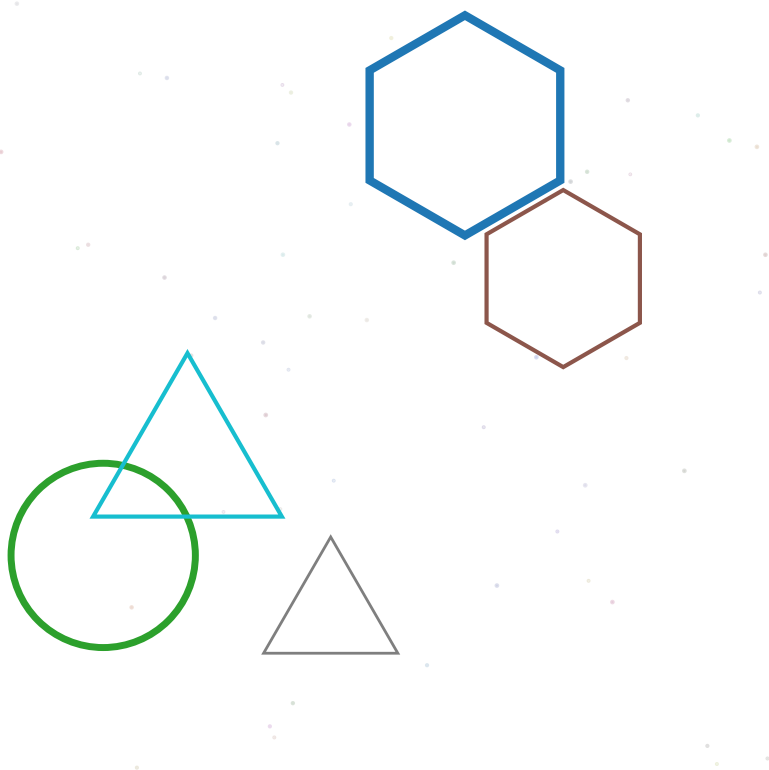[{"shape": "hexagon", "thickness": 3, "radius": 0.71, "center": [0.604, 0.837]}, {"shape": "circle", "thickness": 2.5, "radius": 0.6, "center": [0.134, 0.279]}, {"shape": "hexagon", "thickness": 1.5, "radius": 0.57, "center": [0.731, 0.638]}, {"shape": "triangle", "thickness": 1, "radius": 0.5, "center": [0.429, 0.202]}, {"shape": "triangle", "thickness": 1.5, "radius": 0.71, "center": [0.243, 0.4]}]